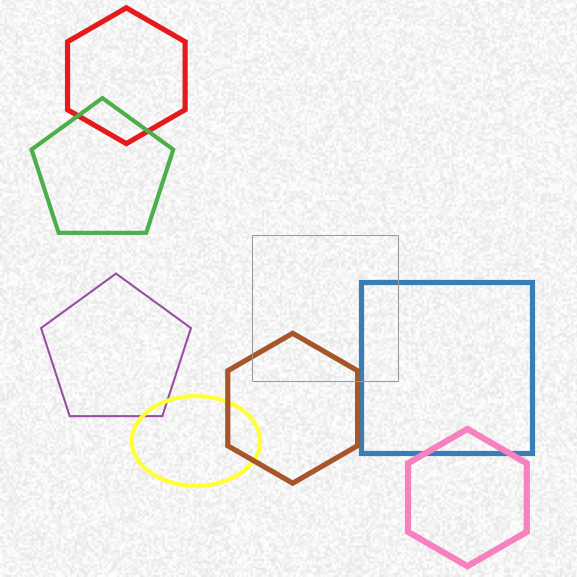[{"shape": "hexagon", "thickness": 2.5, "radius": 0.59, "center": [0.219, 0.868]}, {"shape": "square", "thickness": 2.5, "radius": 0.74, "center": [0.773, 0.363]}, {"shape": "pentagon", "thickness": 2, "radius": 0.65, "center": [0.177, 0.7]}, {"shape": "pentagon", "thickness": 1, "radius": 0.68, "center": [0.201, 0.389]}, {"shape": "oval", "thickness": 2, "radius": 0.56, "center": [0.339, 0.236]}, {"shape": "hexagon", "thickness": 2.5, "radius": 0.65, "center": [0.507, 0.292]}, {"shape": "hexagon", "thickness": 3, "radius": 0.59, "center": [0.809, 0.138]}, {"shape": "square", "thickness": 0.5, "radius": 0.63, "center": [0.563, 0.466]}]